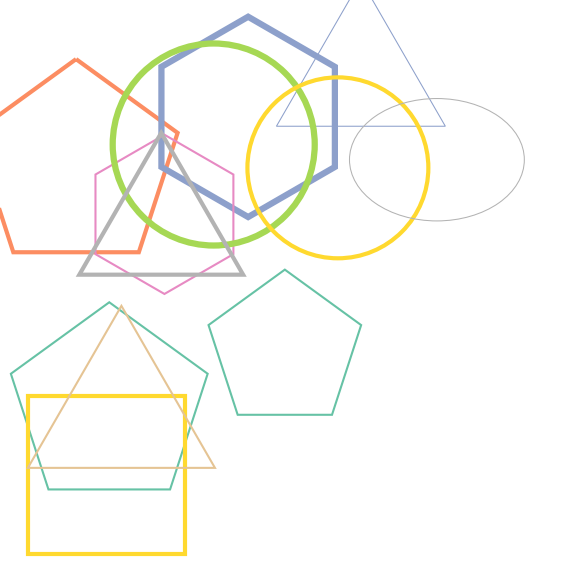[{"shape": "pentagon", "thickness": 1, "radius": 0.9, "center": [0.189, 0.297]}, {"shape": "pentagon", "thickness": 1, "radius": 0.69, "center": [0.493, 0.393]}, {"shape": "pentagon", "thickness": 2, "radius": 0.92, "center": [0.132, 0.712]}, {"shape": "hexagon", "thickness": 3, "radius": 0.87, "center": [0.43, 0.797]}, {"shape": "triangle", "thickness": 0.5, "radius": 0.84, "center": [0.625, 0.865]}, {"shape": "hexagon", "thickness": 1, "radius": 0.69, "center": [0.285, 0.628]}, {"shape": "circle", "thickness": 3, "radius": 0.87, "center": [0.37, 0.749]}, {"shape": "circle", "thickness": 2, "radius": 0.78, "center": [0.585, 0.709]}, {"shape": "square", "thickness": 2, "radius": 0.68, "center": [0.185, 0.177]}, {"shape": "triangle", "thickness": 1, "radius": 0.94, "center": [0.21, 0.282]}, {"shape": "triangle", "thickness": 2, "radius": 0.82, "center": [0.279, 0.605]}, {"shape": "oval", "thickness": 0.5, "radius": 0.76, "center": [0.757, 0.723]}]